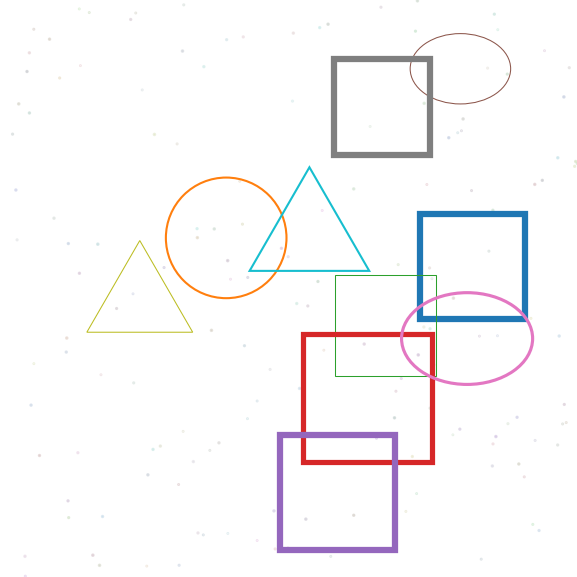[{"shape": "square", "thickness": 3, "radius": 0.45, "center": [0.819, 0.538]}, {"shape": "circle", "thickness": 1, "radius": 0.52, "center": [0.392, 0.587]}, {"shape": "square", "thickness": 0.5, "radius": 0.44, "center": [0.667, 0.436]}, {"shape": "square", "thickness": 2.5, "radius": 0.55, "center": [0.636, 0.31]}, {"shape": "square", "thickness": 3, "radius": 0.5, "center": [0.584, 0.146]}, {"shape": "oval", "thickness": 0.5, "radius": 0.43, "center": [0.797, 0.88]}, {"shape": "oval", "thickness": 1.5, "radius": 0.57, "center": [0.809, 0.413]}, {"shape": "square", "thickness": 3, "radius": 0.42, "center": [0.662, 0.814]}, {"shape": "triangle", "thickness": 0.5, "radius": 0.53, "center": [0.242, 0.477]}, {"shape": "triangle", "thickness": 1, "radius": 0.6, "center": [0.536, 0.59]}]